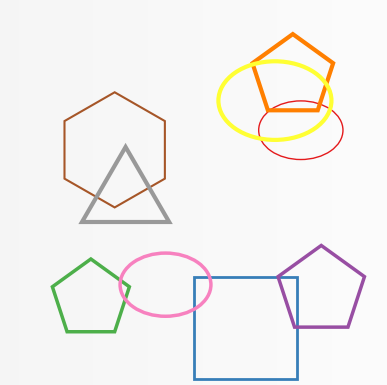[{"shape": "oval", "thickness": 1, "radius": 0.54, "center": [0.776, 0.662]}, {"shape": "square", "thickness": 2, "radius": 0.67, "center": [0.634, 0.149]}, {"shape": "pentagon", "thickness": 2.5, "radius": 0.52, "center": [0.235, 0.223]}, {"shape": "pentagon", "thickness": 2.5, "radius": 0.59, "center": [0.829, 0.245]}, {"shape": "pentagon", "thickness": 3, "radius": 0.55, "center": [0.756, 0.802]}, {"shape": "oval", "thickness": 3, "radius": 0.73, "center": [0.709, 0.739]}, {"shape": "hexagon", "thickness": 1.5, "radius": 0.75, "center": [0.296, 0.611]}, {"shape": "oval", "thickness": 2.5, "radius": 0.59, "center": [0.427, 0.261]}, {"shape": "triangle", "thickness": 3, "radius": 0.65, "center": [0.324, 0.488]}]